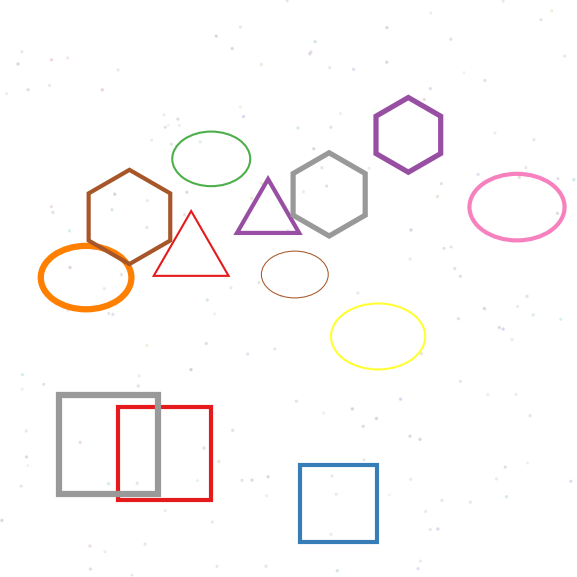[{"shape": "triangle", "thickness": 1, "radius": 0.37, "center": [0.331, 0.559]}, {"shape": "square", "thickness": 2, "radius": 0.4, "center": [0.285, 0.214]}, {"shape": "square", "thickness": 2, "radius": 0.33, "center": [0.586, 0.127]}, {"shape": "oval", "thickness": 1, "radius": 0.34, "center": [0.366, 0.724]}, {"shape": "hexagon", "thickness": 2.5, "radius": 0.32, "center": [0.707, 0.766]}, {"shape": "triangle", "thickness": 2, "radius": 0.31, "center": [0.464, 0.627]}, {"shape": "oval", "thickness": 3, "radius": 0.39, "center": [0.149, 0.518]}, {"shape": "oval", "thickness": 1, "radius": 0.41, "center": [0.655, 0.417]}, {"shape": "oval", "thickness": 0.5, "radius": 0.29, "center": [0.511, 0.524]}, {"shape": "hexagon", "thickness": 2, "radius": 0.41, "center": [0.224, 0.623]}, {"shape": "oval", "thickness": 2, "radius": 0.41, "center": [0.895, 0.64]}, {"shape": "hexagon", "thickness": 2.5, "radius": 0.36, "center": [0.57, 0.663]}, {"shape": "square", "thickness": 3, "radius": 0.43, "center": [0.188, 0.23]}]